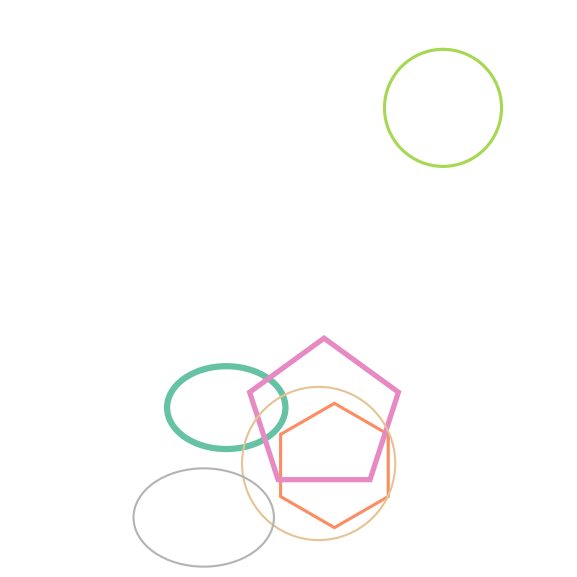[{"shape": "oval", "thickness": 3, "radius": 0.51, "center": [0.392, 0.293]}, {"shape": "hexagon", "thickness": 1.5, "radius": 0.54, "center": [0.579, 0.193]}, {"shape": "pentagon", "thickness": 2.5, "radius": 0.68, "center": [0.561, 0.278]}, {"shape": "circle", "thickness": 1.5, "radius": 0.51, "center": [0.767, 0.812]}, {"shape": "circle", "thickness": 1, "radius": 0.66, "center": [0.552, 0.197]}, {"shape": "oval", "thickness": 1, "radius": 0.61, "center": [0.353, 0.103]}]